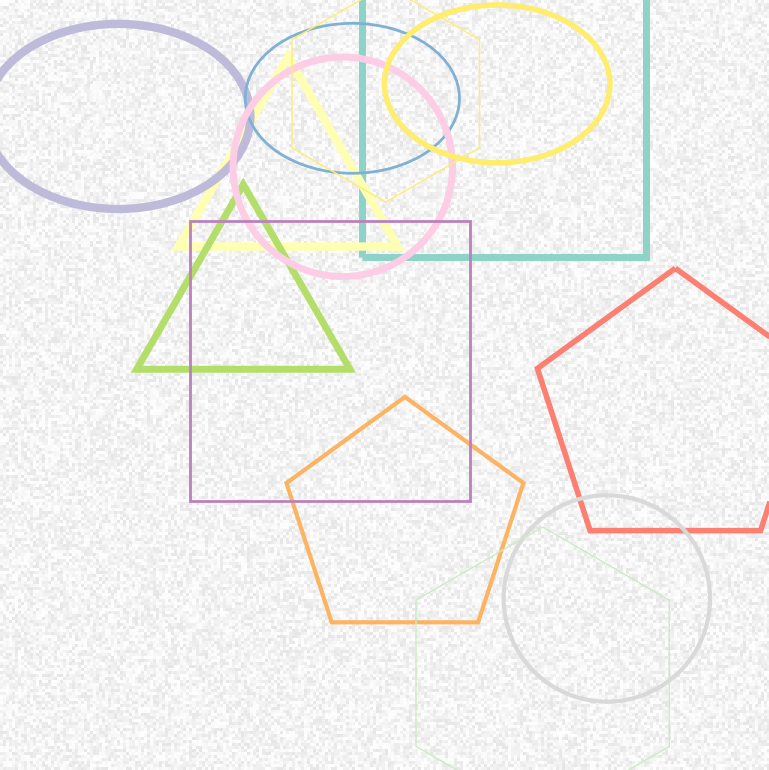[{"shape": "square", "thickness": 2.5, "radius": 0.92, "center": [0.654, 0.851]}, {"shape": "triangle", "thickness": 3, "radius": 0.82, "center": [0.374, 0.762]}, {"shape": "oval", "thickness": 3, "radius": 0.86, "center": [0.153, 0.849]}, {"shape": "pentagon", "thickness": 2, "radius": 0.94, "center": [0.877, 0.463]}, {"shape": "oval", "thickness": 1, "radius": 0.7, "center": [0.458, 0.872]}, {"shape": "pentagon", "thickness": 1.5, "radius": 0.81, "center": [0.526, 0.323]}, {"shape": "triangle", "thickness": 2.5, "radius": 0.8, "center": [0.316, 0.6]}, {"shape": "circle", "thickness": 2.5, "radius": 0.71, "center": [0.445, 0.783]}, {"shape": "circle", "thickness": 1.5, "radius": 0.67, "center": [0.788, 0.223]}, {"shape": "square", "thickness": 1, "radius": 0.91, "center": [0.428, 0.531]}, {"shape": "hexagon", "thickness": 0.5, "radius": 0.95, "center": [0.705, 0.126]}, {"shape": "oval", "thickness": 2, "radius": 0.73, "center": [0.646, 0.891]}, {"shape": "hexagon", "thickness": 0.5, "radius": 0.7, "center": [0.501, 0.878]}]